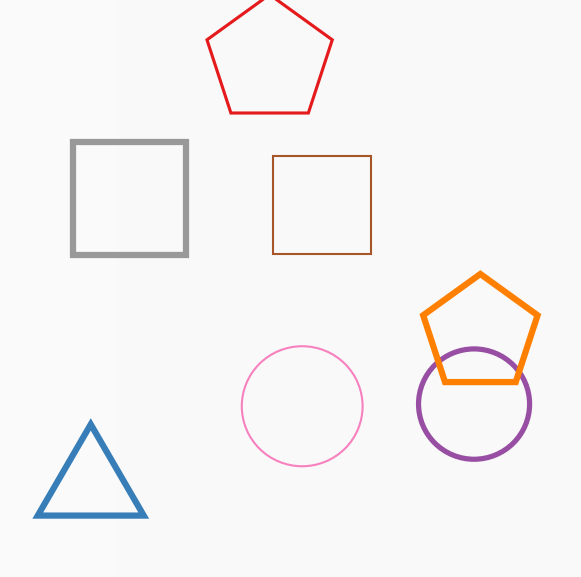[{"shape": "pentagon", "thickness": 1.5, "radius": 0.57, "center": [0.464, 0.895]}, {"shape": "triangle", "thickness": 3, "radius": 0.53, "center": [0.156, 0.159]}, {"shape": "circle", "thickness": 2.5, "radius": 0.48, "center": [0.816, 0.299]}, {"shape": "pentagon", "thickness": 3, "radius": 0.52, "center": [0.826, 0.421]}, {"shape": "square", "thickness": 1, "radius": 0.42, "center": [0.554, 0.644]}, {"shape": "circle", "thickness": 1, "radius": 0.52, "center": [0.52, 0.296]}, {"shape": "square", "thickness": 3, "radius": 0.49, "center": [0.223, 0.655]}]